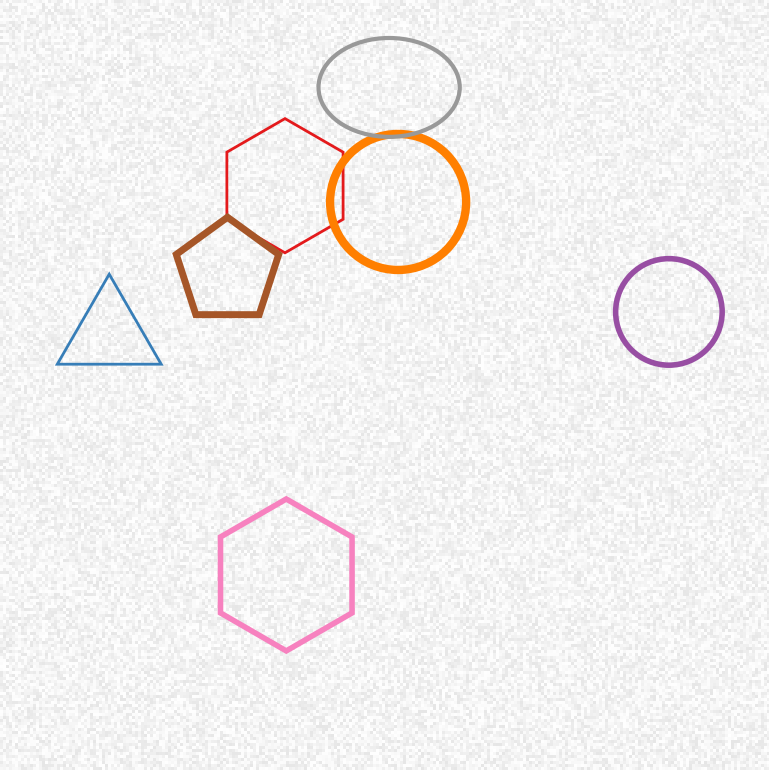[{"shape": "hexagon", "thickness": 1, "radius": 0.44, "center": [0.37, 0.759]}, {"shape": "triangle", "thickness": 1, "radius": 0.39, "center": [0.142, 0.566]}, {"shape": "circle", "thickness": 2, "radius": 0.35, "center": [0.869, 0.595]}, {"shape": "circle", "thickness": 3, "radius": 0.44, "center": [0.517, 0.738]}, {"shape": "pentagon", "thickness": 2.5, "radius": 0.35, "center": [0.295, 0.648]}, {"shape": "hexagon", "thickness": 2, "radius": 0.49, "center": [0.372, 0.253]}, {"shape": "oval", "thickness": 1.5, "radius": 0.46, "center": [0.505, 0.886]}]